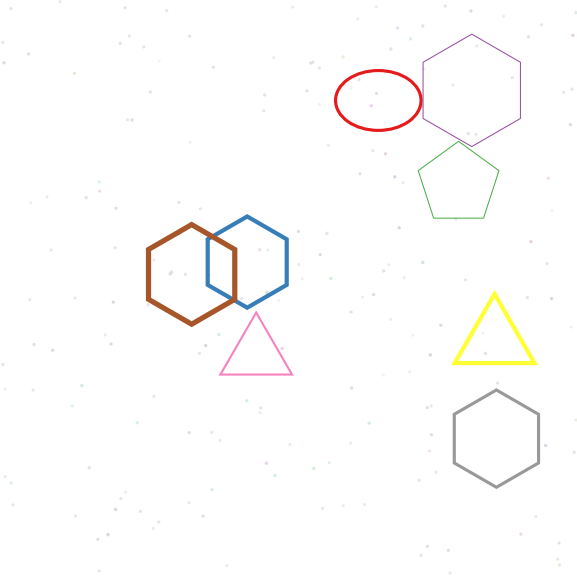[{"shape": "oval", "thickness": 1.5, "radius": 0.37, "center": [0.655, 0.825]}, {"shape": "hexagon", "thickness": 2, "radius": 0.39, "center": [0.428, 0.545]}, {"shape": "pentagon", "thickness": 0.5, "radius": 0.37, "center": [0.794, 0.681]}, {"shape": "hexagon", "thickness": 0.5, "radius": 0.49, "center": [0.817, 0.843]}, {"shape": "triangle", "thickness": 2, "radius": 0.4, "center": [0.856, 0.41]}, {"shape": "hexagon", "thickness": 2.5, "radius": 0.43, "center": [0.332, 0.524]}, {"shape": "triangle", "thickness": 1, "radius": 0.36, "center": [0.444, 0.386]}, {"shape": "hexagon", "thickness": 1.5, "radius": 0.42, "center": [0.86, 0.24]}]